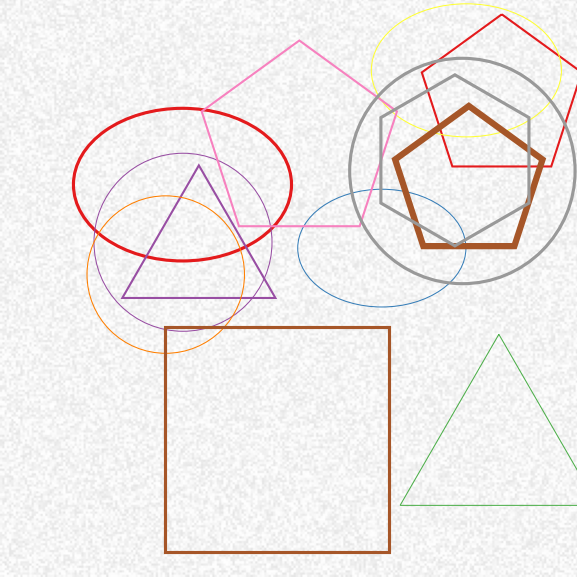[{"shape": "oval", "thickness": 1.5, "radius": 0.94, "center": [0.316, 0.679]}, {"shape": "pentagon", "thickness": 1, "radius": 0.73, "center": [0.869, 0.829]}, {"shape": "oval", "thickness": 0.5, "radius": 0.73, "center": [0.661, 0.57]}, {"shape": "triangle", "thickness": 0.5, "radius": 0.99, "center": [0.864, 0.223]}, {"shape": "circle", "thickness": 0.5, "radius": 0.77, "center": [0.317, 0.58]}, {"shape": "triangle", "thickness": 1, "radius": 0.77, "center": [0.344, 0.56]}, {"shape": "circle", "thickness": 0.5, "radius": 0.68, "center": [0.287, 0.524]}, {"shape": "oval", "thickness": 0.5, "radius": 0.82, "center": [0.808, 0.877]}, {"shape": "pentagon", "thickness": 3, "radius": 0.67, "center": [0.812, 0.681]}, {"shape": "square", "thickness": 1.5, "radius": 0.97, "center": [0.479, 0.238]}, {"shape": "pentagon", "thickness": 1, "radius": 0.89, "center": [0.518, 0.751]}, {"shape": "hexagon", "thickness": 1.5, "radius": 0.74, "center": [0.788, 0.721]}, {"shape": "circle", "thickness": 1.5, "radius": 0.98, "center": [0.801, 0.703]}]